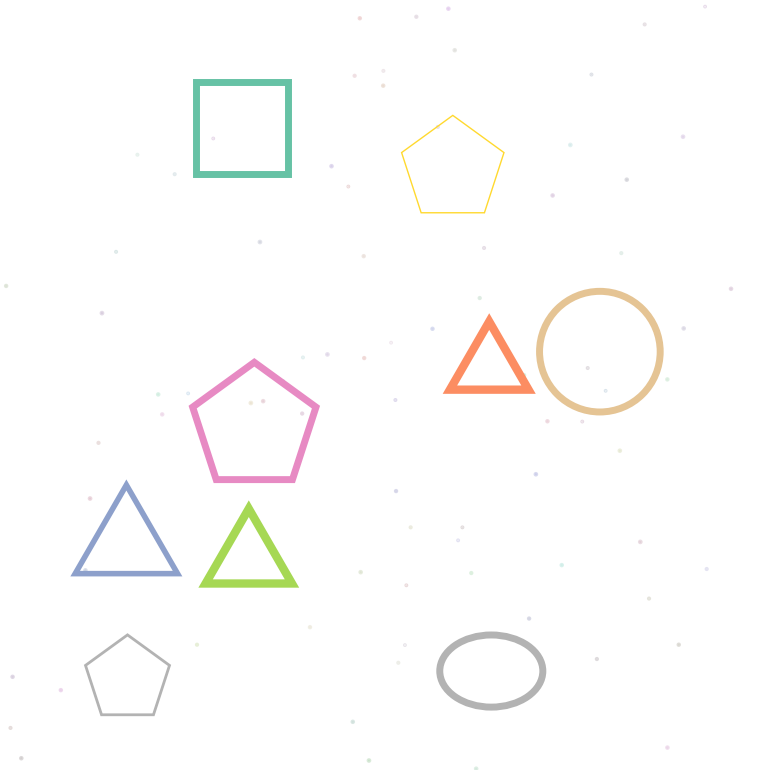[{"shape": "square", "thickness": 2.5, "radius": 0.3, "center": [0.315, 0.834]}, {"shape": "triangle", "thickness": 3, "radius": 0.29, "center": [0.635, 0.523]}, {"shape": "triangle", "thickness": 2, "radius": 0.38, "center": [0.164, 0.293]}, {"shape": "pentagon", "thickness": 2.5, "radius": 0.42, "center": [0.33, 0.445]}, {"shape": "triangle", "thickness": 3, "radius": 0.32, "center": [0.323, 0.275]}, {"shape": "pentagon", "thickness": 0.5, "radius": 0.35, "center": [0.588, 0.78]}, {"shape": "circle", "thickness": 2.5, "radius": 0.39, "center": [0.779, 0.543]}, {"shape": "oval", "thickness": 2.5, "radius": 0.33, "center": [0.638, 0.129]}, {"shape": "pentagon", "thickness": 1, "radius": 0.29, "center": [0.166, 0.118]}]